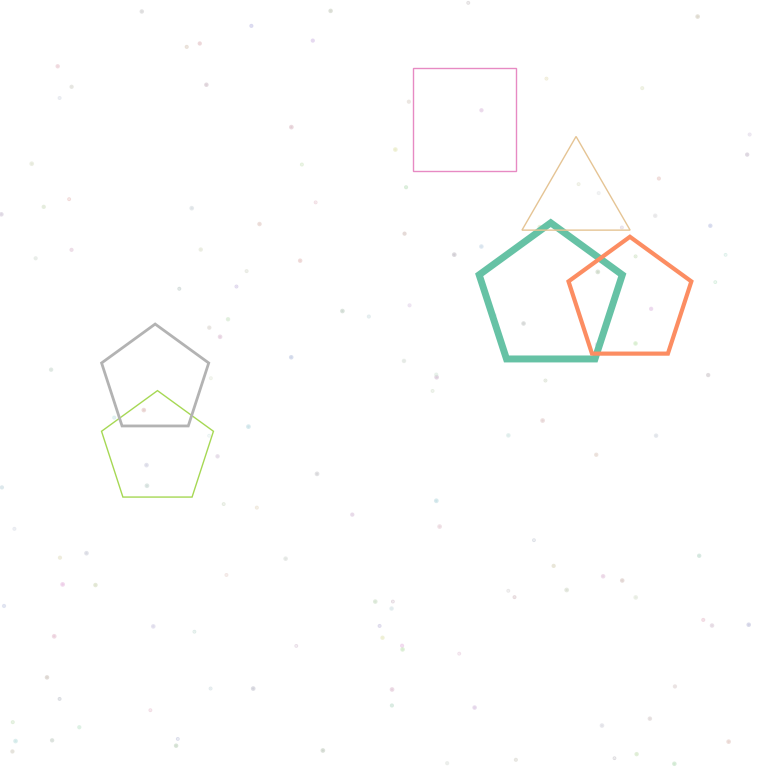[{"shape": "pentagon", "thickness": 2.5, "radius": 0.49, "center": [0.715, 0.613]}, {"shape": "pentagon", "thickness": 1.5, "radius": 0.42, "center": [0.818, 0.609]}, {"shape": "square", "thickness": 0.5, "radius": 0.34, "center": [0.603, 0.844]}, {"shape": "pentagon", "thickness": 0.5, "radius": 0.38, "center": [0.205, 0.416]}, {"shape": "triangle", "thickness": 0.5, "radius": 0.41, "center": [0.748, 0.742]}, {"shape": "pentagon", "thickness": 1, "radius": 0.37, "center": [0.201, 0.506]}]